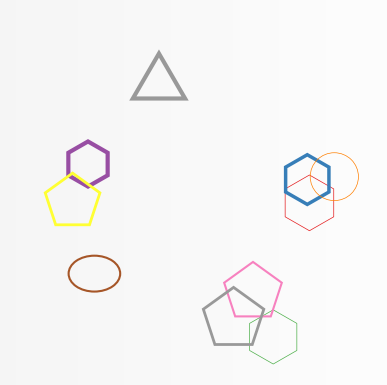[{"shape": "hexagon", "thickness": 0.5, "radius": 0.36, "center": [0.799, 0.473]}, {"shape": "hexagon", "thickness": 2.5, "radius": 0.32, "center": [0.793, 0.534]}, {"shape": "hexagon", "thickness": 0.5, "radius": 0.35, "center": [0.705, 0.125]}, {"shape": "hexagon", "thickness": 3, "radius": 0.29, "center": [0.227, 0.574]}, {"shape": "circle", "thickness": 0.5, "radius": 0.31, "center": [0.863, 0.541]}, {"shape": "pentagon", "thickness": 2, "radius": 0.37, "center": [0.187, 0.476]}, {"shape": "oval", "thickness": 1.5, "radius": 0.33, "center": [0.244, 0.289]}, {"shape": "pentagon", "thickness": 1.5, "radius": 0.39, "center": [0.653, 0.241]}, {"shape": "triangle", "thickness": 3, "radius": 0.39, "center": [0.41, 0.783]}, {"shape": "pentagon", "thickness": 2, "radius": 0.41, "center": [0.603, 0.172]}]